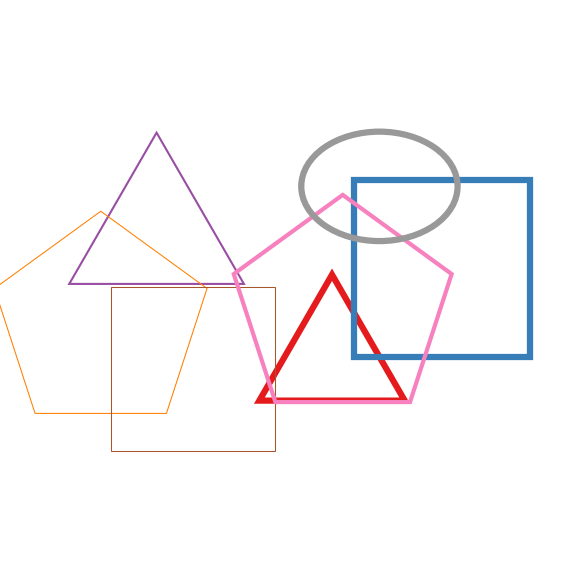[{"shape": "triangle", "thickness": 3, "radius": 0.73, "center": [0.575, 0.378]}, {"shape": "square", "thickness": 3, "radius": 0.76, "center": [0.765, 0.534]}, {"shape": "triangle", "thickness": 1, "radius": 0.87, "center": [0.271, 0.595]}, {"shape": "pentagon", "thickness": 0.5, "radius": 0.97, "center": [0.174, 0.44]}, {"shape": "square", "thickness": 0.5, "radius": 0.71, "center": [0.333, 0.36]}, {"shape": "pentagon", "thickness": 2, "radius": 0.99, "center": [0.593, 0.463]}, {"shape": "oval", "thickness": 3, "radius": 0.68, "center": [0.657, 0.676]}]